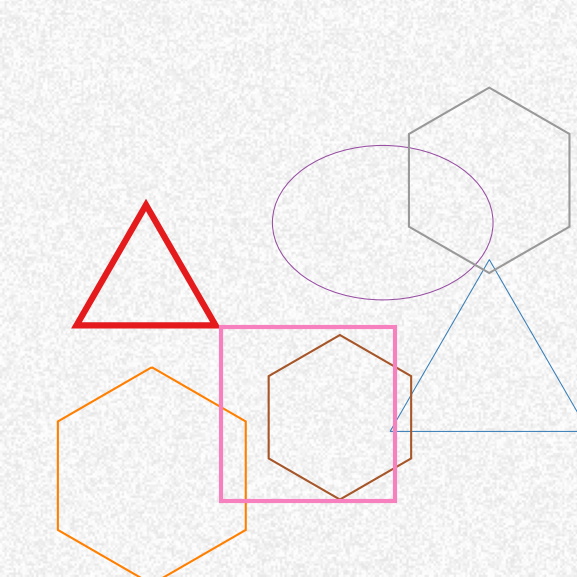[{"shape": "triangle", "thickness": 3, "radius": 0.7, "center": [0.253, 0.505]}, {"shape": "triangle", "thickness": 0.5, "radius": 0.99, "center": [0.847, 0.351]}, {"shape": "oval", "thickness": 0.5, "radius": 0.96, "center": [0.663, 0.614]}, {"shape": "hexagon", "thickness": 1, "radius": 0.94, "center": [0.263, 0.175]}, {"shape": "hexagon", "thickness": 1, "radius": 0.71, "center": [0.589, 0.277]}, {"shape": "square", "thickness": 2, "radius": 0.75, "center": [0.534, 0.283]}, {"shape": "hexagon", "thickness": 1, "radius": 0.8, "center": [0.847, 0.687]}]